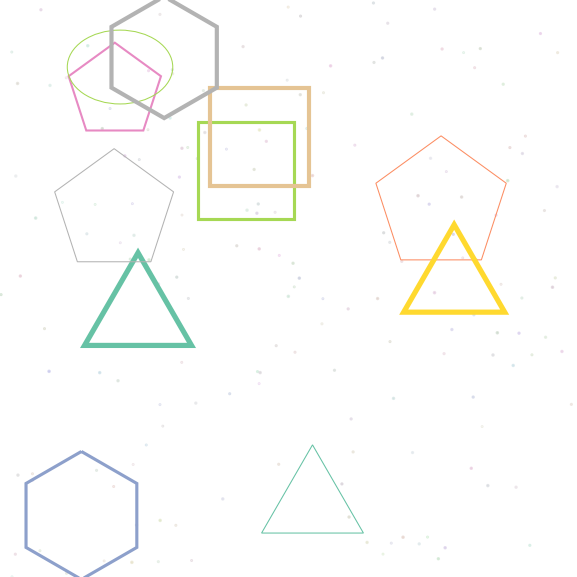[{"shape": "triangle", "thickness": 0.5, "radius": 0.51, "center": [0.541, 0.127]}, {"shape": "triangle", "thickness": 2.5, "radius": 0.53, "center": [0.239, 0.454]}, {"shape": "pentagon", "thickness": 0.5, "radius": 0.59, "center": [0.764, 0.645]}, {"shape": "hexagon", "thickness": 1.5, "radius": 0.55, "center": [0.141, 0.107]}, {"shape": "pentagon", "thickness": 1, "radius": 0.42, "center": [0.199, 0.841]}, {"shape": "square", "thickness": 1.5, "radius": 0.42, "center": [0.426, 0.704]}, {"shape": "oval", "thickness": 0.5, "radius": 0.46, "center": [0.208, 0.883]}, {"shape": "triangle", "thickness": 2.5, "radius": 0.5, "center": [0.786, 0.509]}, {"shape": "square", "thickness": 2, "radius": 0.43, "center": [0.449, 0.762]}, {"shape": "hexagon", "thickness": 2, "radius": 0.53, "center": [0.284, 0.9]}, {"shape": "pentagon", "thickness": 0.5, "radius": 0.54, "center": [0.198, 0.633]}]